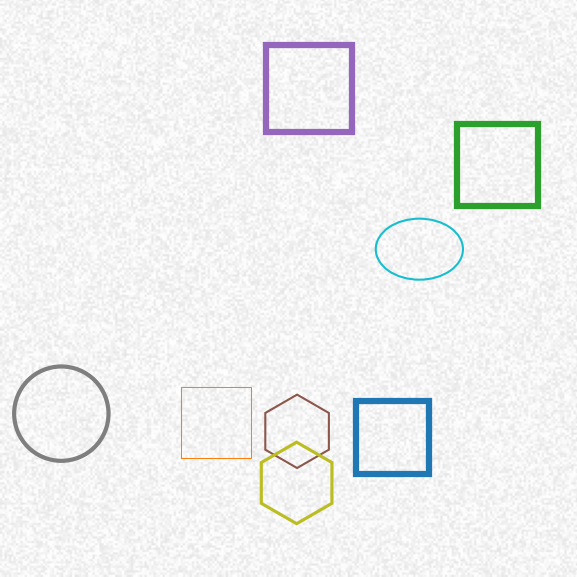[{"shape": "square", "thickness": 3, "radius": 0.32, "center": [0.68, 0.242]}, {"shape": "square", "thickness": 0.5, "radius": 0.31, "center": [0.374, 0.268]}, {"shape": "square", "thickness": 3, "radius": 0.35, "center": [0.861, 0.714]}, {"shape": "square", "thickness": 3, "radius": 0.37, "center": [0.536, 0.846]}, {"shape": "hexagon", "thickness": 1, "radius": 0.32, "center": [0.514, 0.252]}, {"shape": "circle", "thickness": 2, "radius": 0.41, "center": [0.106, 0.283]}, {"shape": "hexagon", "thickness": 1.5, "radius": 0.35, "center": [0.514, 0.163]}, {"shape": "oval", "thickness": 1, "radius": 0.38, "center": [0.726, 0.568]}]